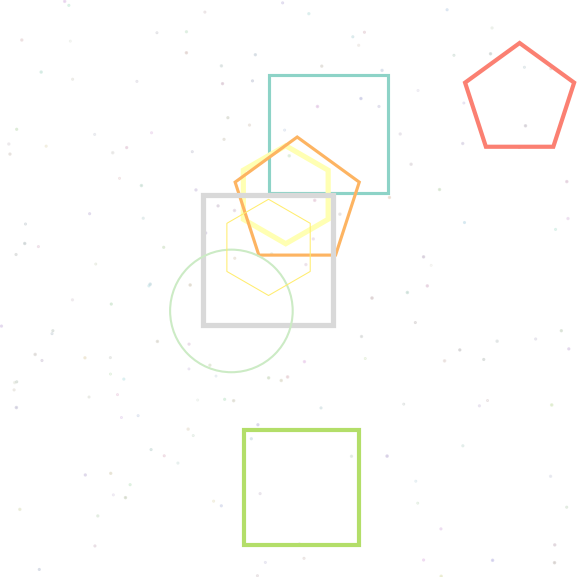[{"shape": "square", "thickness": 1.5, "radius": 0.51, "center": [0.569, 0.767]}, {"shape": "hexagon", "thickness": 2.5, "radius": 0.42, "center": [0.495, 0.662]}, {"shape": "pentagon", "thickness": 2, "radius": 0.5, "center": [0.9, 0.825]}, {"shape": "pentagon", "thickness": 1.5, "radius": 0.57, "center": [0.515, 0.649]}, {"shape": "square", "thickness": 2, "radius": 0.5, "center": [0.522, 0.155]}, {"shape": "square", "thickness": 2.5, "radius": 0.56, "center": [0.464, 0.549]}, {"shape": "circle", "thickness": 1, "radius": 0.53, "center": [0.401, 0.461]}, {"shape": "hexagon", "thickness": 0.5, "radius": 0.42, "center": [0.465, 0.571]}]